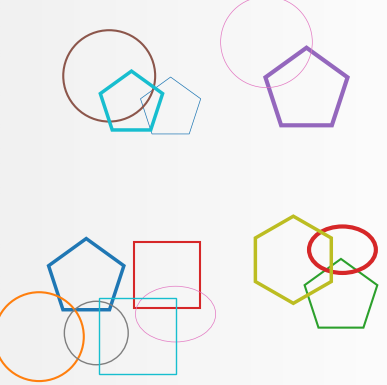[{"shape": "pentagon", "thickness": 2.5, "radius": 0.51, "center": [0.223, 0.278]}, {"shape": "pentagon", "thickness": 0.5, "radius": 0.41, "center": [0.44, 0.718]}, {"shape": "circle", "thickness": 1.5, "radius": 0.58, "center": [0.101, 0.126]}, {"shape": "pentagon", "thickness": 1.5, "radius": 0.49, "center": [0.88, 0.229]}, {"shape": "square", "thickness": 1.5, "radius": 0.43, "center": [0.431, 0.285]}, {"shape": "oval", "thickness": 3, "radius": 0.43, "center": [0.884, 0.351]}, {"shape": "pentagon", "thickness": 3, "radius": 0.56, "center": [0.791, 0.765]}, {"shape": "circle", "thickness": 1.5, "radius": 0.59, "center": [0.282, 0.803]}, {"shape": "oval", "thickness": 0.5, "radius": 0.52, "center": [0.453, 0.184]}, {"shape": "circle", "thickness": 0.5, "radius": 0.59, "center": [0.688, 0.891]}, {"shape": "circle", "thickness": 1, "radius": 0.41, "center": [0.248, 0.135]}, {"shape": "hexagon", "thickness": 2.5, "radius": 0.57, "center": [0.757, 0.325]}, {"shape": "square", "thickness": 1, "radius": 0.5, "center": [0.354, 0.127]}, {"shape": "pentagon", "thickness": 2.5, "radius": 0.42, "center": [0.339, 0.731]}]